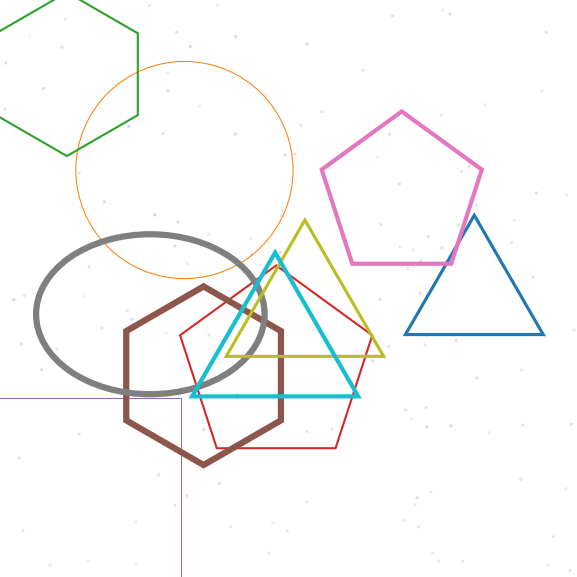[{"shape": "triangle", "thickness": 1.5, "radius": 0.69, "center": [0.821, 0.489]}, {"shape": "circle", "thickness": 0.5, "radius": 0.94, "center": [0.319, 0.705]}, {"shape": "hexagon", "thickness": 1, "radius": 0.71, "center": [0.116, 0.871]}, {"shape": "pentagon", "thickness": 1, "radius": 0.87, "center": [0.478, 0.365]}, {"shape": "square", "thickness": 0.5, "radius": 0.95, "center": [0.124, 0.12]}, {"shape": "hexagon", "thickness": 3, "radius": 0.77, "center": [0.353, 0.349]}, {"shape": "pentagon", "thickness": 2, "radius": 0.73, "center": [0.696, 0.66]}, {"shape": "oval", "thickness": 3, "radius": 0.99, "center": [0.26, 0.455]}, {"shape": "triangle", "thickness": 1.5, "radius": 0.79, "center": [0.528, 0.461]}, {"shape": "triangle", "thickness": 2, "radius": 0.83, "center": [0.476, 0.396]}]